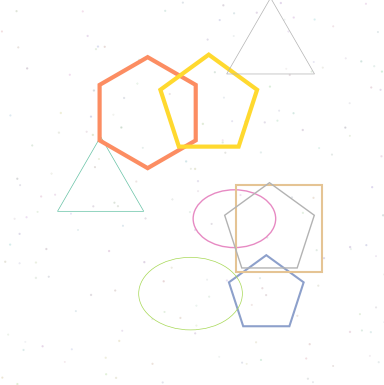[{"shape": "triangle", "thickness": 0.5, "radius": 0.65, "center": [0.261, 0.516]}, {"shape": "hexagon", "thickness": 3, "radius": 0.72, "center": [0.384, 0.707]}, {"shape": "pentagon", "thickness": 1.5, "radius": 0.51, "center": [0.692, 0.235]}, {"shape": "oval", "thickness": 1, "radius": 0.54, "center": [0.609, 0.432]}, {"shape": "oval", "thickness": 0.5, "radius": 0.67, "center": [0.495, 0.237]}, {"shape": "pentagon", "thickness": 3, "radius": 0.66, "center": [0.542, 0.726]}, {"shape": "square", "thickness": 1.5, "radius": 0.56, "center": [0.725, 0.406]}, {"shape": "pentagon", "thickness": 1, "radius": 0.61, "center": [0.7, 0.403]}, {"shape": "triangle", "thickness": 0.5, "radius": 0.66, "center": [0.703, 0.874]}]